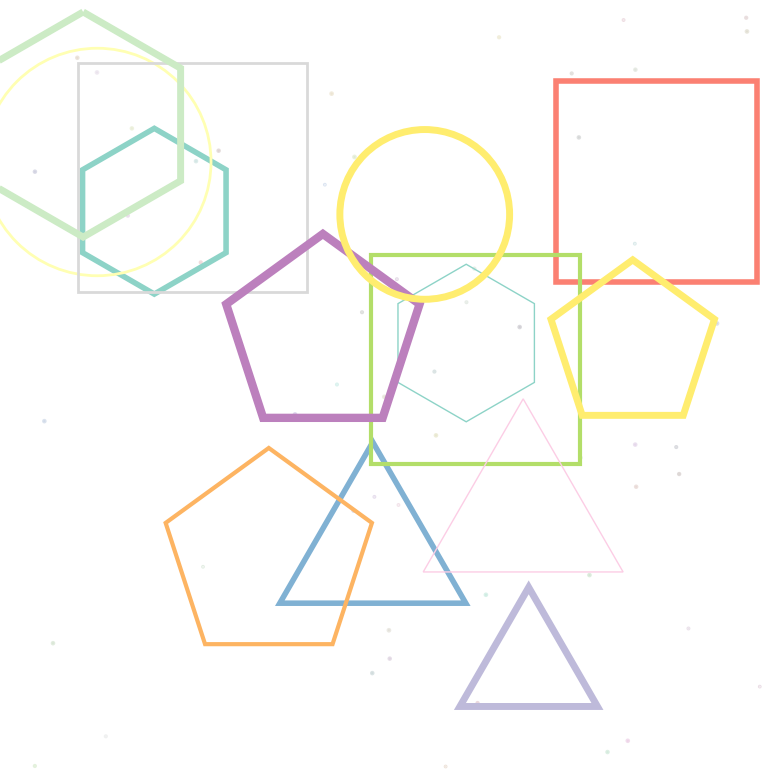[{"shape": "hexagon", "thickness": 0.5, "radius": 0.51, "center": [0.605, 0.555]}, {"shape": "hexagon", "thickness": 2, "radius": 0.54, "center": [0.2, 0.726]}, {"shape": "circle", "thickness": 1, "radius": 0.74, "center": [0.126, 0.79]}, {"shape": "triangle", "thickness": 2.5, "radius": 0.52, "center": [0.687, 0.134]}, {"shape": "square", "thickness": 2, "radius": 0.65, "center": [0.853, 0.764]}, {"shape": "triangle", "thickness": 2, "radius": 0.7, "center": [0.484, 0.286]}, {"shape": "pentagon", "thickness": 1.5, "radius": 0.7, "center": [0.349, 0.277]}, {"shape": "square", "thickness": 1.5, "radius": 0.68, "center": [0.617, 0.533]}, {"shape": "triangle", "thickness": 0.5, "radius": 0.75, "center": [0.679, 0.332]}, {"shape": "square", "thickness": 1, "radius": 0.74, "center": [0.25, 0.77]}, {"shape": "pentagon", "thickness": 3, "radius": 0.66, "center": [0.419, 0.564]}, {"shape": "hexagon", "thickness": 2.5, "radius": 0.73, "center": [0.108, 0.838]}, {"shape": "pentagon", "thickness": 2.5, "radius": 0.56, "center": [0.822, 0.551]}, {"shape": "circle", "thickness": 2.5, "radius": 0.55, "center": [0.552, 0.722]}]